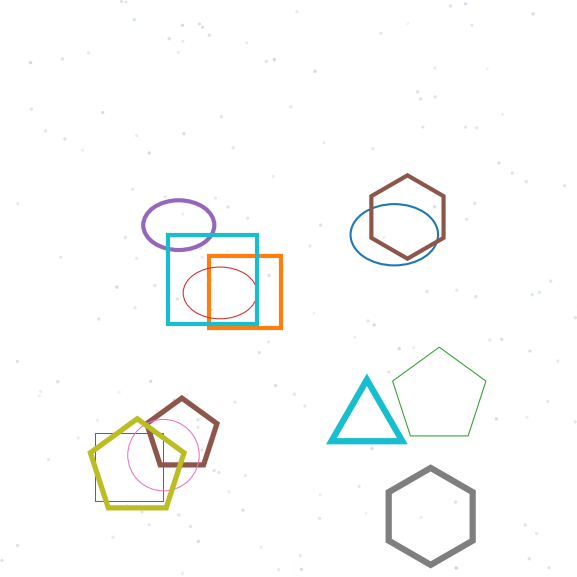[{"shape": "square", "thickness": 0.5, "radius": 0.29, "center": [0.224, 0.19]}, {"shape": "oval", "thickness": 1, "radius": 0.38, "center": [0.683, 0.593]}, {"shape": "square", "thickness": 2, "radius": 0.31, "center": [0.424, 0.494]}, {"shape": "pentagon", "thickness": 0.5, "radius": 0.42, "center": [0.761, 0.313]}, {"shape": "oval", "thickness": 0.5, "radius": 0.32, "center": [0.381, 0.492]}, {"shape": "oval", "thickness": 2, "radius": 0.31, "center": [0.31, 0.609]}, {"shape": "pentagon", "thickness": 2.5, "radius": 0.32, "center": [0.315, 0.246]}, {"shape": "hexagon", "thickness": 2, "radius": 0.36, "center": [0.706, 0.623]}, {"shape": "circle", "thickness": 0.5, "radius": 0.31, "center": [0.283, 0.211]}, {"shape": "hexagon", "thickness": 3, "radius": 0.42, "center": [0.746, 0.105]}, {"shape": "pentagon", "thickness": 2.5, "radius": 0.43, "center": [0.238, 0.189]}, {"shape": "square", "thickness": 2, "radius": 0.38, "center": [0.369, 0.515]}, {"shape": "triangle", "thickness": 3, "radius": 0.35, "center": [0.635, 0.271]}]